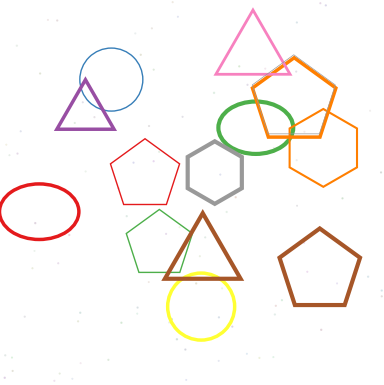[{"shape": "oval", "thickness": 2.5, "radius": 0.52, "center": [0.102, 0.45]}, {"shape": "pentagon", "thickness": 1, "radius": 0.47, "center": [0.377, 0.545]}, {"shape": "circle", "thickness": 1, "radius": 0.41, "center": [0.289, 0.793]}, {"shape": "oval", "thickness": 3, "radius": 0.49, "center": [0.664, 0.668]}, {"shape": "pentagon", "thickness": 1, "radius": 0.45, "center": [0.414, 0.366]}, {"shape": "triangle", "thickness": 2.5, "radius": 0.43, "center": [0.222, 0.707]}, {"shape": "hexagon", "thickness": 1.5, "radius": 0.51, "center": [0.84, 0.616]}, {"shape": "pentagon", "thickness": 2.5, "radius": 0.57, "center": [0.764, 0.736]}, {"shape": "circle", "thickness": 2.5, "radius": 0.44, "center": [0.522, 0.204]}, {"shape": "pentagon", "thickness": 3, "radius": 0.55, "center": [0.831, 0.297]}, {"shape": "triangle", "thickness": 3, "radius": 0.57, "center": [0.527, 0.333]}, {"shape": "triangle", "thickness": 2, "radius": 0.56, "center": [0.657, 0.863]}, {"shape": "hexagon", "thickness": 3, "radius": 0.41, "center": [0.558, 0.552]}, {"shape": "pentagon", "thickness": 0.5, "radius": 0.57, "center": [0.763, 0.744]}]